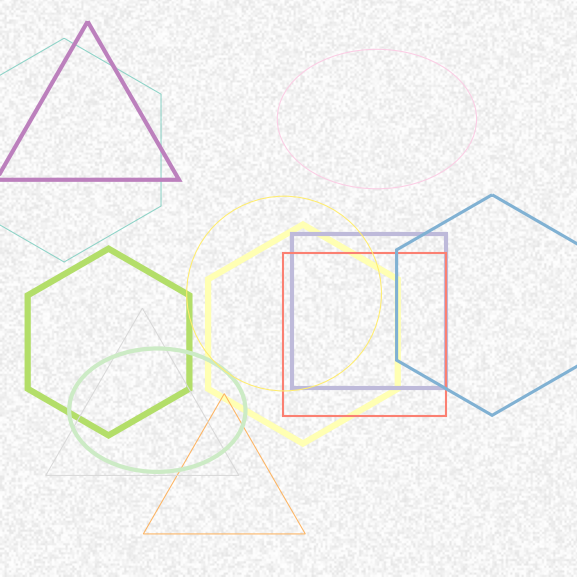[{"shape": "hexagon", "thickness": 0.5, "radius": 0.97, "center": [0.111, 0.739]}, {"shape": "hexagon", "thickness": 3, "radius": 0.95, "center": [0.525, 0.421]}, {"shape": "square", "thickness": 2, "radius": 0.67, "center": [0.639, 0.461]}, {"shape": "square", "thickness": 1, "radius": 0.7, "center": [0.632, 0.419]}, {"shape": "hexagon", "thickness": 1.5, "radius": 0.95, "center": [0.852, 0.471]}, {"shape": "triangle", "thickness": 0.5, "radius": 0.81, "center": [0.388, 0.156]}, {"shape": "hexagon", "thickness": 3, "radius": 0.81, "center": [0.188, 0.407]}, {"shape": "oval", "thickness": 0.5, "radius": 0.86, "center": [0.653, 0.793]}, {"shape": "triangle", "thickness": 0.5, "radius": 0.97, "center": [0.246, 0.272]}, {"shape": "triangle", "thickness": 2, "radius": 0.91, "center": [0.152, 0.779]}, {"shape": "oval", "thickness": 2, "radius": 0.76, "center": [0.272, 0.289]}, {"shape": "circle", "thickness": 0.5, "radius": 0.84, "center": [0.492, 0.491]}]